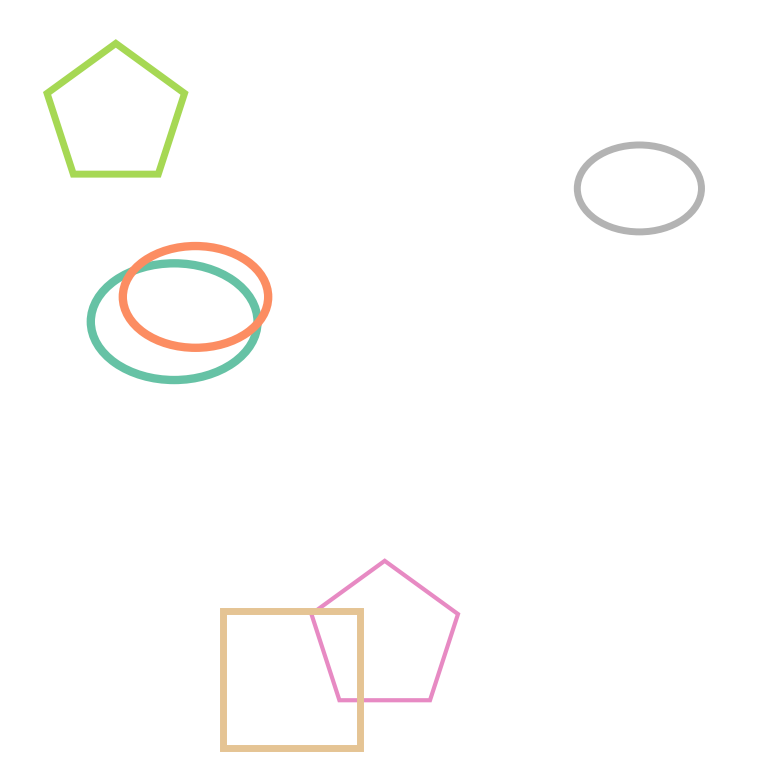[{"shape": "oval", "thickness": 3, "radius": 0.54, "center": [0.226, 0.582]}, {"shape": "oval", "thickness": 3, "radius": 0.47, "center": [0.254, 0.614]}, {"shape": "pentagon", "thickness": 1.5, "radius": 0.5, "center": [0.5, 0.172]}, {"shape": "pentagon", "thickness": 2.5, "radius": 0.47, "center": [0.15, 0.85]}, {"shape": "square", "thickness": 2.5, "radius": 0.44, "center": [0.379, 0.118]}, {"shape": "oval", "thickness": 2.5, "radius": 0.4, "center": [0.83, 0.755]}]